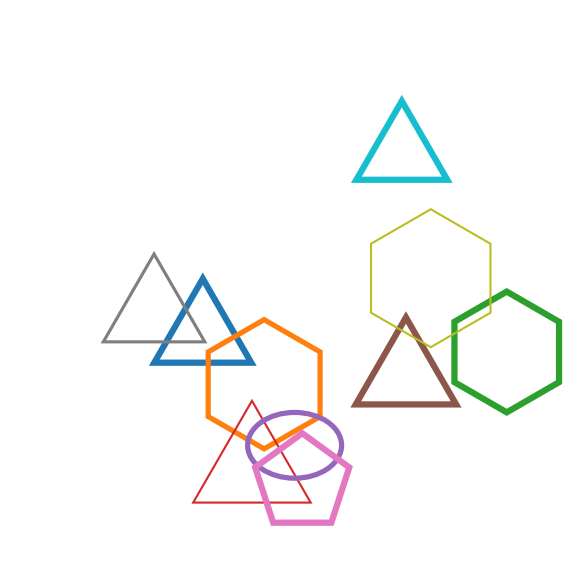[{"shape": "triangle", "thickness": 3, "radius": 0.48, "center": [0.351, 0.42]}, {"shape": "hexagon", "thickness": 2.5, "radius": 0.56, "center": [0.457, 0.334]}, {"shape": "hexagon", "thickness": 3, "radius": 0.52, "center": [0.877, 0.39]}, {"shape": "triangle", "thickness": 1, "radius": 0.59, "center": [0.436, 0.188]}, {"shape": "oval", "thickness": 2.5, "radius": 0.41, "center": [0.51, 0.228]}, {"shape": "triangle", "thickness": 3, "radius": 0.5, "center": [0.703, 0.349]}, {"shape": "pentagon", "thickness": 3, "radius": 0.43, "center": [0.523, 0.163]}, {"shape": "triangle", "thickness": 1.5, "radius": 0.51, "center": [0.267, 0.458]}, {"shape": "hexagon", "thickness": 1, "radius": 0.6, "center": [0.746, 0.517]}, {"shape": "triangle", "thickness": 3, "radius": 0.45, "center": [0.696, 0.733]}]